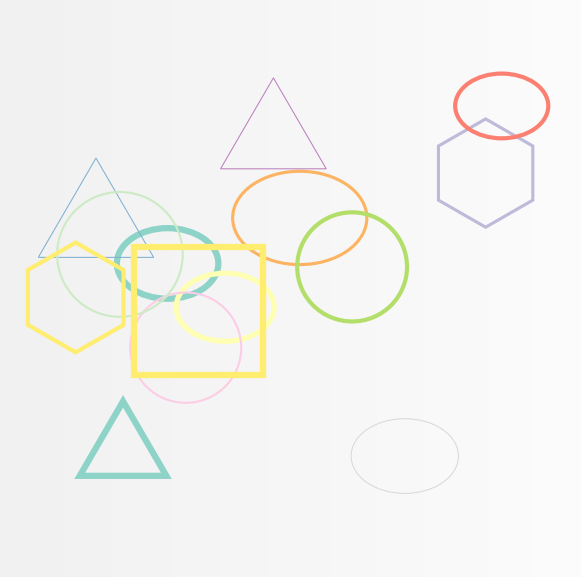[{"shape": "oval", "thickness": 3, "radius": 0.44, "center": [0.288, 0.543]}, {"shape": "triangle", "thickness": 3, "radius": 0.43, "center": [0.212, 0.218]}, {"shape": "oval", "thickness": 2.5, "radius": 0.42, "center": [0.387, 0.467]}, {"shape": "hexagon", "thickness": 1.5, "radius": 0.47, "center": [0.835, 0.699]}, {"shape": "oval", "thickness": 2, "radius": 0.4, "center": [0.863, 0.816]}, {"shape": "triangle", "thickness": 0.5, "radius": 0.57, "center": [0.165, 0.611]}, {"shape": "oval", "thickness": 1.5, "radius": 0.58, "center": [0.516, 0.622]}, {"shape": "circle", "thickness": 2, "radius": 0.47, "center": [0.606, 0.537]}, {"shape": "circle", "thickness": 1, "radius": 0.48, "center": [0.32, 0.397]}, {"shape": "oval", "thickness": 0.5, "radius": 0.46, "center": [0.696, 0.209]}, {"shape": "triangle", "thickness": 0.5, "radius": 0.52, "center": [0.47, 0.759]}, {"shape": "circle", "thickness": 1, "radius": 0.54, "center": [0.206, 0.559]}, {"shape": "hexagon", "thickness": 2, "radius": 0.48, "center": [0.13, 0.484]}, {"shape": "square", "thickness": 3, "radius": 0.55, "center": [0.341, 0.461]}]